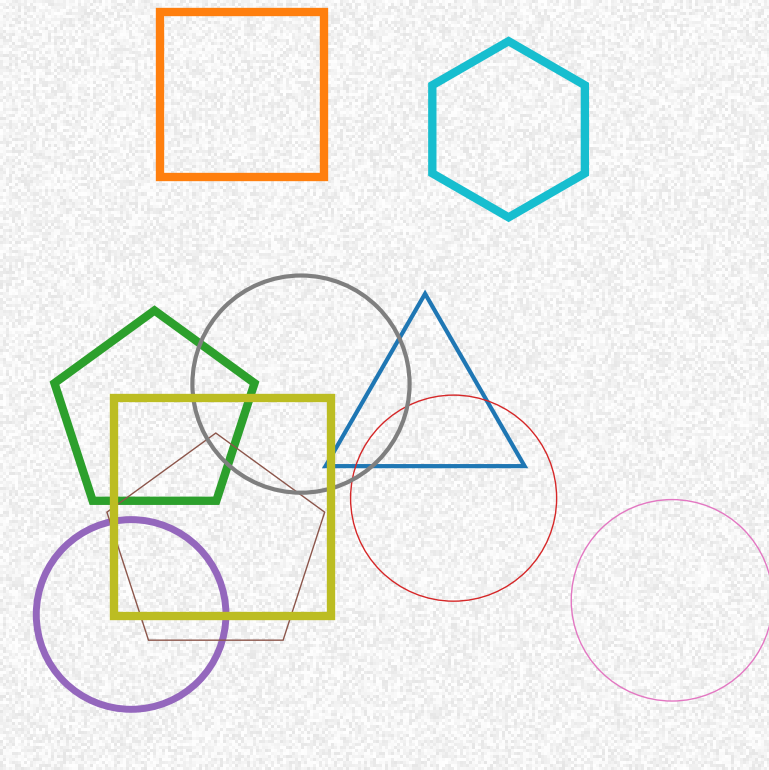[{"shape": "triangle", "thickness": 1.5, "radius": 0.75, "center": [0.552, 0.469]}, {"shape": "square", "thickness": 3, "radius": 0.53, "center": [0.315, 0.877]}, {"shape": "pentagon", "thickness": 3, "radius": 0.68, "center": [0.201, 0.46]}, {"shape": "circle", "thickness": 0.5, "radius": 0.67, "center": [0.589, 0.353]}, {"shape": "circle", "thickness": 2.5, "radius": 0.62, "center": [0.17, 0.202]}, {"shape": "pentagon", "thickness": 0.5, "radius": 0.74, "center": [0.28, 0.289]}, {"shape": "circle", "thickness": 0.5, "radius": 0.65, "center": [0.873, 0.22]}, {"shape": "circle", "thickness": 1.5, "radius": 0.71, "center": [0.391, 0.501]}, {"shape": "square", "thickness": 3, "radius": 0.71, "center": [0.289, 0.342]}, {"shape": "hexagon", "thickness": 3, "radius": 0.57, "center": [0.661, 0.832]}]